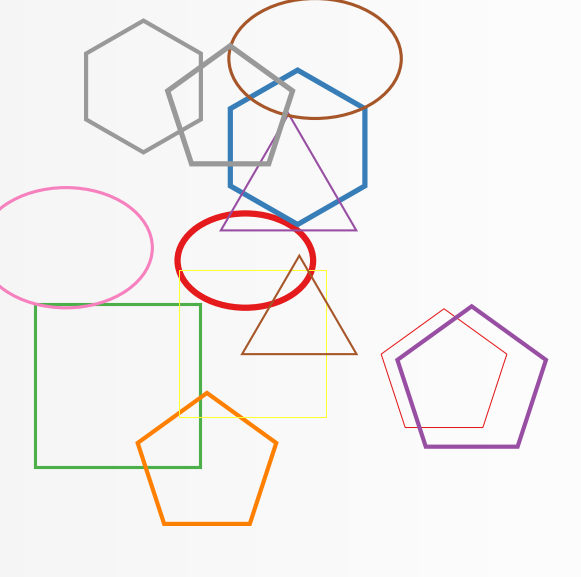[{"shape": "oval", "thickness": 3, "radius": 0.58, "center": [0.422, 0.548]}, {"shape": "pentagon", "thickness": 0.5, "radius": 0.57, "center": [0.764, 0.351]}, {"shape": "hexagon", "thickness": 2.5, "radius": 0.67, "center": [0.512, 0.744]}, {"shape": "square", "thickness": 1.5, "radius": 0.71, "center": [0.202, 0.332]}, {"shape": "pentagon", "thickness": 2, "radius": 0.67, "center": [0.812, 0.334]}, {"shape": "triangle", "thickness": 1, "radius": 0.67, "center": [0.496, 0.667]}, {"shape": "pentagon", "thickness": 2, "radius": 0.63, "center": [0.356, 0.193]}, {"shape": "square", "thickness": 0.5, "radius": 0.63, "center": [0.434, 0.404]}, {"shape": "oval", "thickness": 1.5, "radius": 0.74, "center": [0.542, 0.898]}, {"shape": "triangle", "thickness": 1, "radius": 0.57, "center": [0.515, 0.443]}, {"shape": "oval", "thickness": 1.5, "radius": 0.74, "center": [0.113, 0.57]}, {"shape": "pentagon", "thickness": 2.5, "radius": 0.56, "center": [0.396, 0.807]}, {"shape": "hexagon", "thickness": 2, "radius": 0.57, "center": [0.247, 0.849]}]